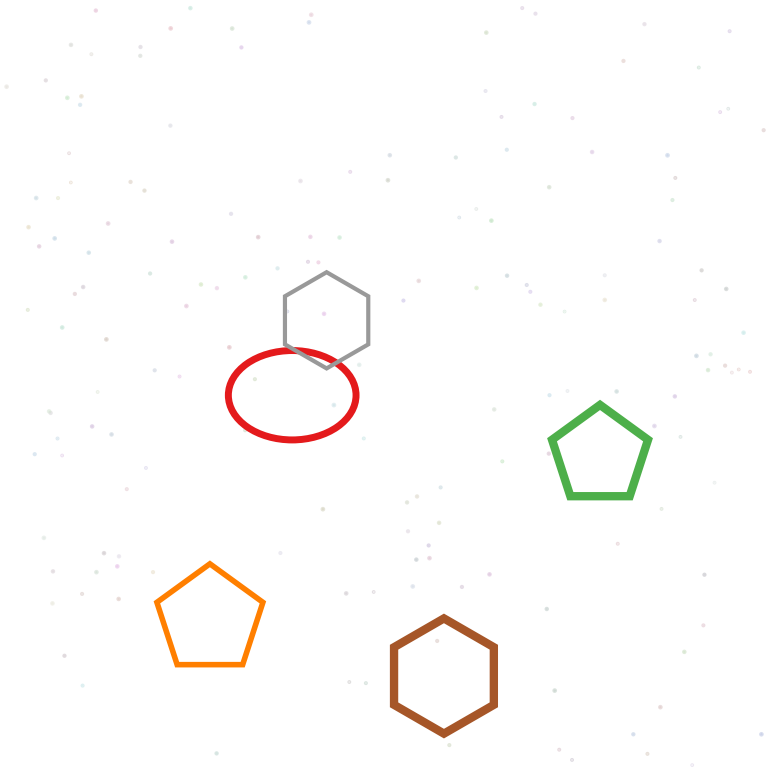[{"shape": "oval", "thickness": 2.5, "radius": 0.41, "center": [0.379, 0.487]}, {"shape": "pentagon", "thickness": 3, "radius": 0.33, "center": [0.779, 0.409]}, {"shape": "pentagon", "thickness": 2, "radius": 0.36, "center": [0.273, 0.195]}, {"shape": "hexagon", "thickness": 3, "radius": 0.37, "center": [0.577, 0.122]}, {"shape": "hexagon", "thickness": 1.5, "radius": 0.31, "center": [0.424, 0.584]}]